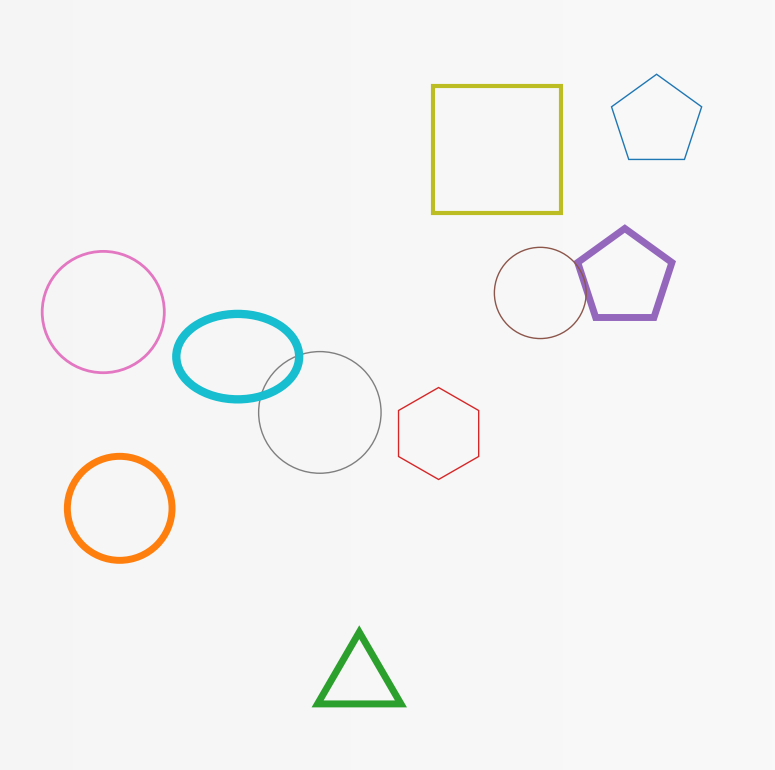[{"shape": "pentagon", "thickness": 0.5, "radius": 0.31, "center": [0.847, 0.842]}, {"shape": "circle", "thickness": 2.5, "radius": 0.34, "center": [0.154, 0.34]}, {"shape": "triangle", "thickness": 2.5, "radius": 0.31, "center": [0.464, 0.117]}, {"shape": "hexagon", "thickness": 0.5, "radius": 0.3, "center": [0.566, 0.437]}, {"shape": "pentagon", "thickness": 2.5, "radius": 0.32, "center": [0.806, 0.639]}, {"shape": "circle", "thickness": 0.5, "radius": 0.3, "center": [0.697, 0.62]}, {"shape": "circle", "thickness": 1, "radius": 0.39, "center": [0.133, 0.595]}, {"shape": "circle", "thickness": 0.5, "radius": 0.39, "center": [0.413, 0.464]}, {"shape": "square", "thickness": 1.5, "radius": 0.41, "center": [0.641, 0.806]}, {"shape": "oval", "thickness": 3, "radius": 0.4, "center": [0.307, 0.537]}]